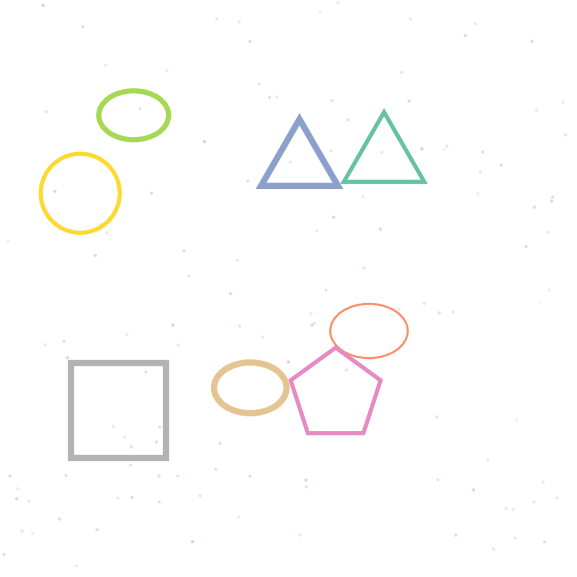[{"shape": "triangle", "thickness": 2, "radius": 0.4, "center": [0.665, 0.724]}, {"shape": "oval", "thickness": 1, "radius": 0.34, "center": [0.639, 0.426]}, {"shape": "triangle", "thickness": 3, "radius": 0.38, "center": [0.519, 0.716]}, {"shape": "pentagon", "thickness": 2, "radius": 0.41, "center": [0.581, 0.315]}, {"shape": "oval", "thickness": 2.5, "radius": 0.3, "center": [0.232, 0.8]}, {"shape": "circle", "thickness": 2, "radius": 0.34, "center": [0.139, 0.664]}, {"shape": "oval", "thickness": 3, "radius": 0.31, "center": [0.433, 0.328]}, {"shape": "square", "thickness": 3, "radius": 0.41, "center": [0.205, 0.288]}]